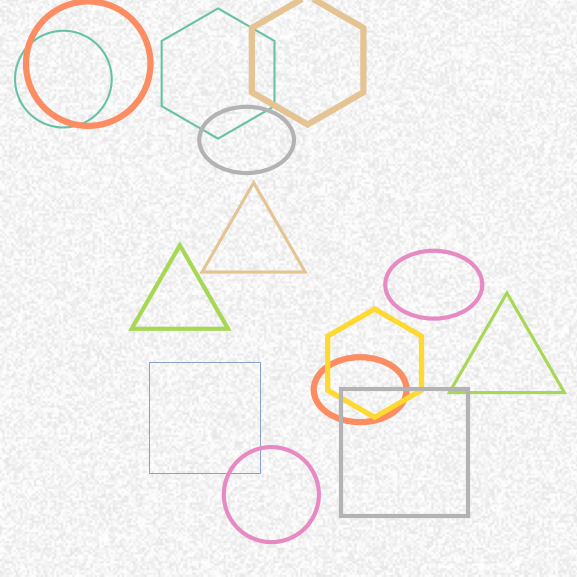[{"shape": "circle", "thickness": 1, "radius": 0.42, "center": [0.11, 0.862]}, {"shape": "hexagon", "thickness": 1, "radius": 0.56, "center": [0.378, 0.872]}, {"shape": "circle", "thickness": 3, "radius": 0.54, "center": [0.153, 0.889]}, {"shape": "oval", "thickness": 3, "radius": 0.4, "center": [0.624, 0.324]}, {"shape": "square", "thickness": 0.5, "radius": 0.48, "center": [0.354, 0.276]}, {"shape": "circle", "thickness": 2, "radius": 0.41, "center": [0.47, 0.143]}, {"shape": "oval", "thickness": 2, "radius": 0.42, "center": [0.751, 0.506]}, {"shape": "triangle", "thickness": 1.5, "radius": 0.58, "center": [0.878, 0.377]}, {"shape": "triangle", "thickness": 2, "radius": 0.48, "center": [0.311, 0.478]}, {"shape": "hexagon", "thickness": 2.5, "radius": 0.47, "center": [0.649, 0.37]}, {"shape": "triangle", "thickness": 1.5, "radius": 0.52, "center": [0.439, 0.58]}, {"shape": "hexagon", "thickness": 3, "radius": 0.56, "center": [0.533, 0.895]}, {"shape": "oval", "thickness": 2, "radius": 0.41, "center": [0.427, 0.757]}, {"shape": "square", "thickness": 2, "radius": 0.55, "center": [0.701, 0.215]}]